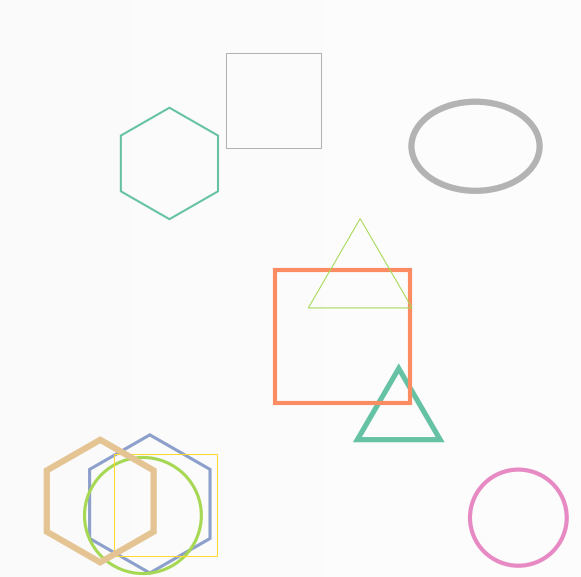[{"shape": "hexagon", "thickness": 1, "radius": 0.48, "center": [0.292, 0.716]}, {"shape": "triangle", "thickness": 2.5, "radius": 0.41, "center": [0.686, 0.279]}, {"shape": "square", "thickness": 2, "radius": 0.58, "center": [0.589, 0.417]}, {"shape": "hexagon", "thickness": 1.5, "radius": 0.6, "center": [0.258, 0.127]}, {"shape": "circle", "thickness": 2, "radius": 0.42, "center": [0.892, 0.103]}, {"shape": "triangle", "thickness": 0.5, "radius": 0.52, "center": [0.62, 0.517]}, {"shape": "circle", "thickness": 1.5, "radius": 0.5, "center": [0.246, 0.106]}, {"shape": "square", "thickness": 0.5, "radius": 0.44, "center": [0.285, 0.125]}, {"shape": "hexagon", "thickness": 3, "radius": 0.53, "center": [0.172, 0.132]}, {"shape": "oval", "thickness": 3, "radius": 0.55, "center": [0.818, 0.746]}, {"shape": "square", "thickness": 0.5, "radius": 0.41, "center": [0.471, 0.825]}]